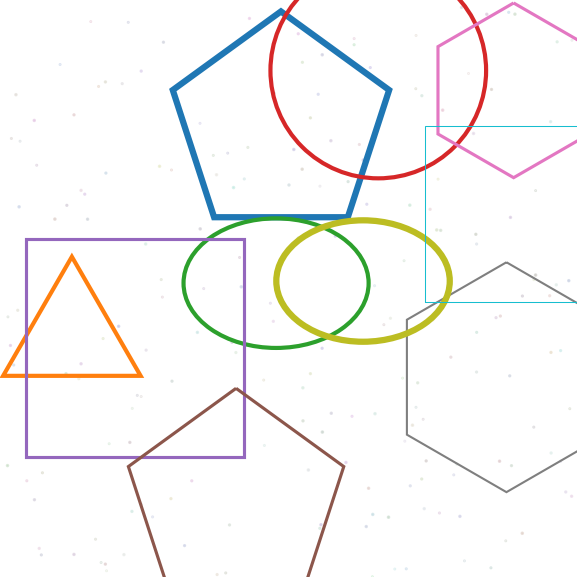[{"shape": "pentagon", "thickness": 3, "radius": 0.98, "center": [0.487, 0.782]}, {"shape": "triangle", "thickness": 2, "radius": 0.69, "center": [0.124, 0.417]}, {"shape": "oval", "thickness": 2, "radius": 0.8, "center": [0.478, 0.509]}, {"shape": "circle", "thickness": 2, "radius": 0.93, "center": [0.655, 0.877]}, {"shape": "square", "thickness": 1.5, "radius": 0.94, "center": [0.233, 0.396]}, {"shape": "pentagon", "thickness": 1.5, "radius": 0.98, "center": [0.409, 0.131]}, {"shape": "hexagon", "thickness": 1.5, "radius": 0.76, "center": [0.889, 0.843]}, {"shape": "hexagon", "thickness": 1, "radius": 1.0, "center": [0.877, 0.346]}, {"shape": "oval", "thickness": 3, "radius": 0.75, "center": [0.629, 0.513]}, {"shape": "square", "thickness": 0.5, "radius": 0.76, "center": [0.888, 0.629]}]